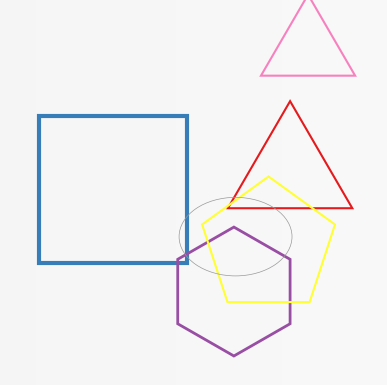[{"shape": "triangle", "thickness": 1.5, "radius": 0.93, "center": [0.749, 0.552]}, {"shape": "square", "thickness": 3, "radius": 0.95, "center": [0.291, 0.508]}, {"shape": "hexagon", "thickness": 2, "radius": 0.84, "center": [0.604, 0.243]}, {"shape": "pentagon", "thickness": 1.5, "radius": 0.9, "center": [0.693, 0.361]}, {"shape": "triangle", "thickness": 1.5, "radius": 0.7, "center": [0.795, 0.874]}, {"shape": "oval", "thickness": 0.5, "radius": 0.73, "center": [0.608, 0.385]}]